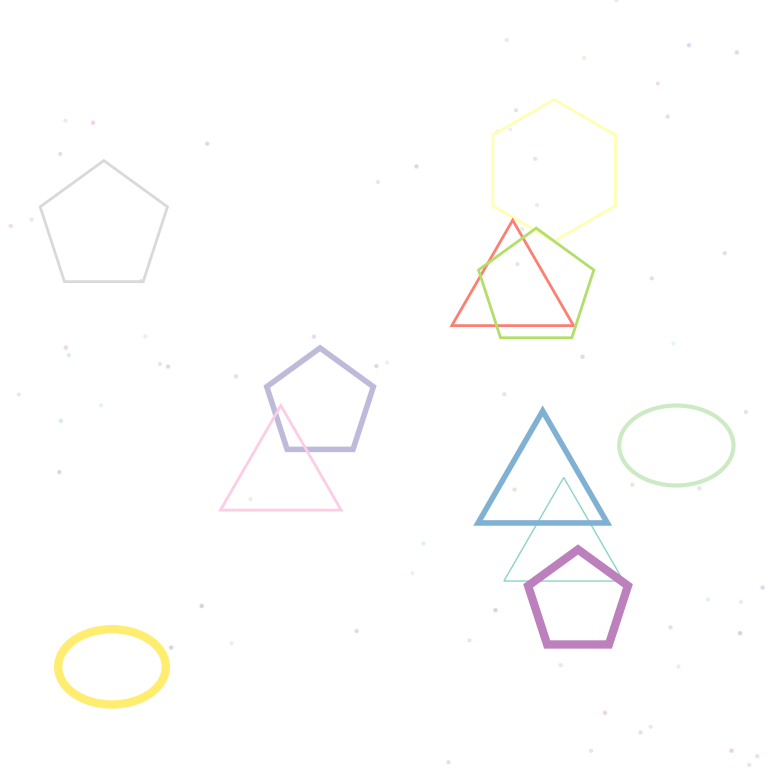[{"shape": "triangle", "thickness": 0.5, "radius": 0.45, "center": [0.732, 0.29]}, {"shape": "hexagon", "thickness": 1, "radius": 0.46, "center": [0.72, 0.779]}, {"shape": "pentagon", "thickness": 2, "radius": 0.36, "center": [0.416, 0.475]}, {"shape": "triangle", "thickness": 1, "radius": 0.46, "center": [0.666, 0.623]}, {"shape": "triangle", "thickness": 2, "radius": 0.48, "center": [0.705, 0.369]}, {"shape": "pentagon", "thickness": 1, "radius": 0.39, "center": [0.696, 0.625]}, {"shape": "triangle", "thickness": 1, "radius": 0.45, "center": [0.365, 0.383]}, {"shape": "pentagon", "thickness": 1, "radius": 0.43, "center": [0.135, 0.705]}, {"shape": "pentagon", "thickness": 3, "radius": 0.34, "center": [0.751, 0.218]}, {"shape": "oval", "thickness": 1.5, "radius": 0.37, "center": [0.878, 0.421]}, {"shape": "oval", "thickness": 3, "radius": 0.35, "center": [0.145, 0.134]}]